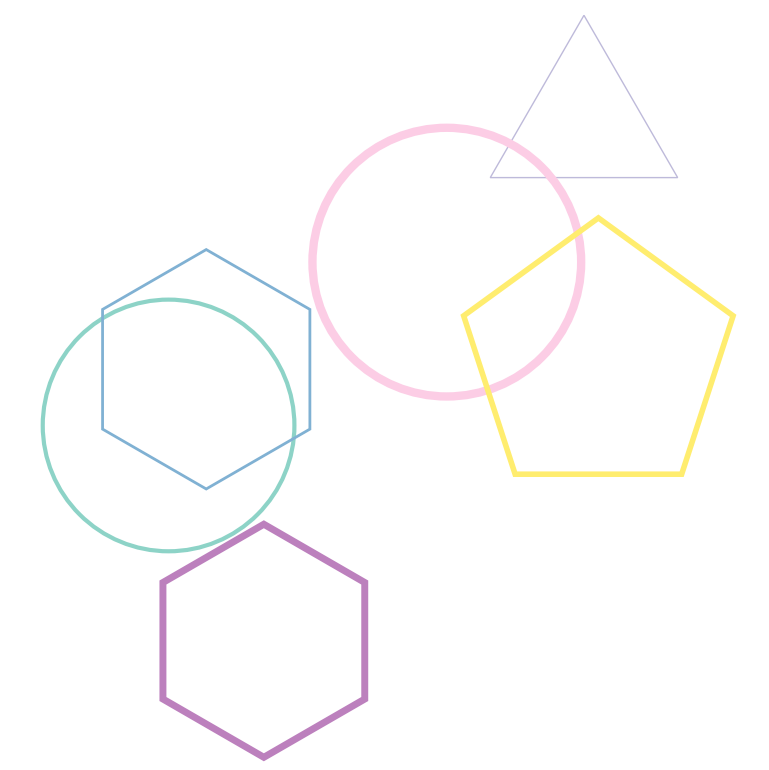[{"shape": "circle", "thickness": 1.5, "radius": 0.82, "center": [0.219, 0.447]}, {"shape": "triangle", "thickness": 0.5, "radius": 0.7, "center": [0.758, 0.84]}, {"shape": "hexagon", "thickness": 1, "radius": 0.78, "center": [0.268, 0.52]}, {"shape": "circle", "thickness": 3, "radius": 0.87, "center": [0.58, 0.66]}, {"shape": "hexagon", "thickness": 2.5, "radius": 0.76, "center": [0.343, 0.168]}, {"shape": "pentagon", "thickness": 2, "radius": 0.92, "center": [0.777, 0.533]}]